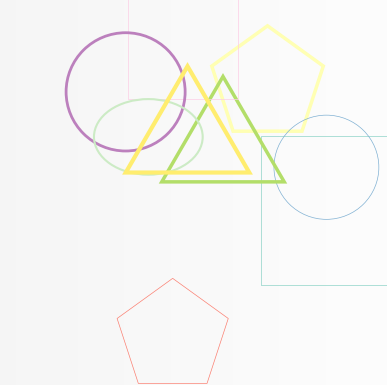[{"shape": "square", "thickness": 0.5, "radius": 0.97, "center": [0.867, 0.453]}, {"shape": "pentagon", "thickness": 2.5, "radius": 0.76, "center": [0.69, 0.782]}, {"shape": "pentagon", "thickness": 0.5, "radius": 0.75, "center": [0.446, 0.126]}, {"shape": "circle", "thickness": 0.5, "radius": 0.68, "center": [0.842, 0.566]}, {"shape": "triangle", "thickness": 2.5, "radius": 0.91, "center": [0.575, 0.619]}, {"shape": "square", "thickness": 0.5, "radius": 0.71, "center": [0.472, 0.886]}, {"shape": "circle", "thickness": 2, "radius": 0.77, "center": [0.324, 0.761]}, {"shape": "oval", "thickness": 1.5, "radius": 0.7, "center": [0.383, 0.644]}, {"shape": "triangle", "thickness": 3, "radius": 0.92, "center": [0.484, 0.644]}]